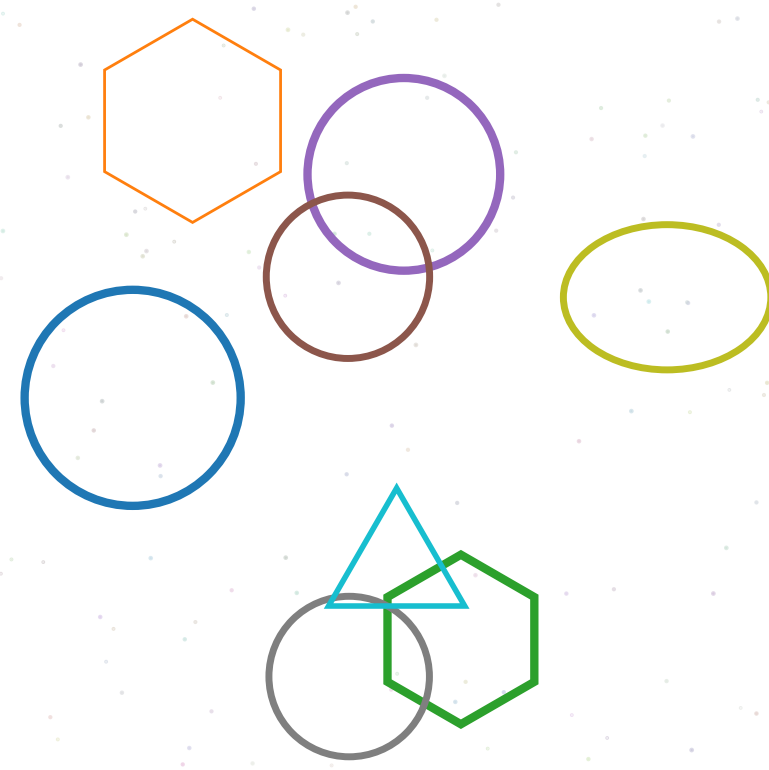[{"shape": "circle", "thickness": 3, "radius": 0.7, "center": [0.172, 0.483]}, {"shape": "hexagon", "thickness": 1, "radius": 0.66, "center": [0.25, 0.843]}, {"shape": "hexagon", "thickness": 3, "radius": 0.55, "center": [0.599, 0.17]}, {"shape": "circle", "thickness": 3, "radius": 0.63, "center": [0.524, 0.774]}, {"shape": "circle", "thickness": 2.5, "radius": 0.53, "center": [0.452, 0.641]}, {"shape": "circle", "thickness": 2.5, "radius": 0.52, "center": [0.453, 0.121]}, {"shape": "oval", "thickness": 2.5, "radius": 0.67, "center": [0.866, 0.614]}, {"shape": "triangle", "thickness": 2, "radius": 0.51, "center": [0.515, 0.264]}]